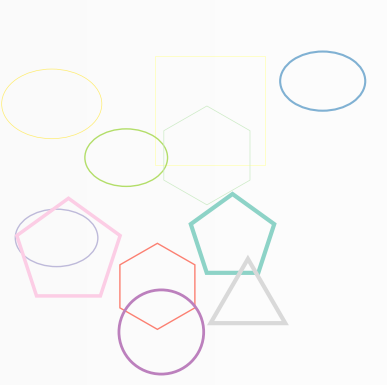[{"shape": "pentagon", "thickness": 3, "radius": 0.57, "center": [0.6, 0.383]}, {"shape": "square", "thickness": 0.5, "radius": 0.71, "center": [0.542, 0.714]}, {"shape": "oval", "thickness": 1, "radius": 0.53, "center": [0.146, 0.382]}, {"shape": "hexagon", "thickness": 1, "radius": 0.56, "center": [0.406, 0.256]}, {"shape": "oval", "thickness": 1.5, "radius": 0.55, "center": [0.833, 0.789]}, {"shape": "oval", "thickness": 1, "radius": 0.53, "center": [0.326, 0.591]}, {"shape": "pentagon", "thickness": 2.5, "radius": 0.7, "center": [0.177, 0.345]}, {"shape": "triangle", "thickness": 3, "radius": 0.56, "center": [0.64, 0.216]}, {"shape": "circle", "thickness": 2, "radius": 0.55, "center": [0.416, 0.138]}, {"shape": "hexagon", "thickness": 0.5, "radius": 0.64, "center": [0.534, 0.596]}, {"shape": "oval", "thickness": 0.5, "radius": 0.65, "center": [0.134, 0.73]}]